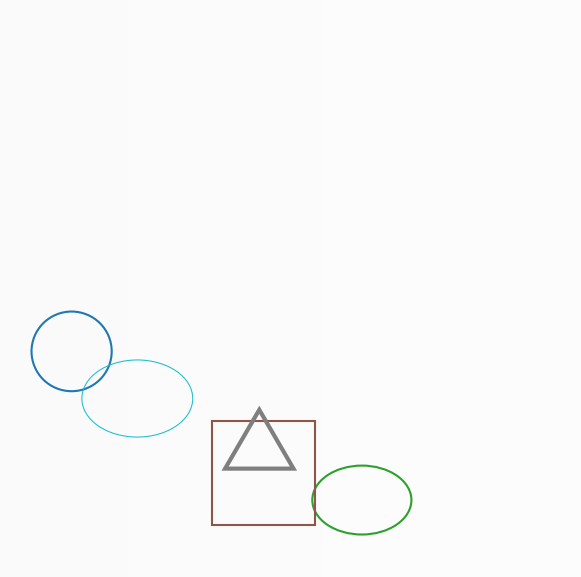[{"shape": "circle", "thickness": 1, "radius": 0.34, "center": [0.123, 0.391]}, {"shape": "oval", "thickness": 1, "radius": 0.43, "center": [0.623, 0.133]}, {"shape": "square", "thickness": 1, "radius": 0.45, "center": [0.453, 0.18]}, {"shape": "triangle", "thickness": 2, "radius": 0.34, "center": [0.446, 0.222]}, {"shape": "oval", "thickness": 0.5, "radius": 0.48, "center": [0.236, 0.309]}]